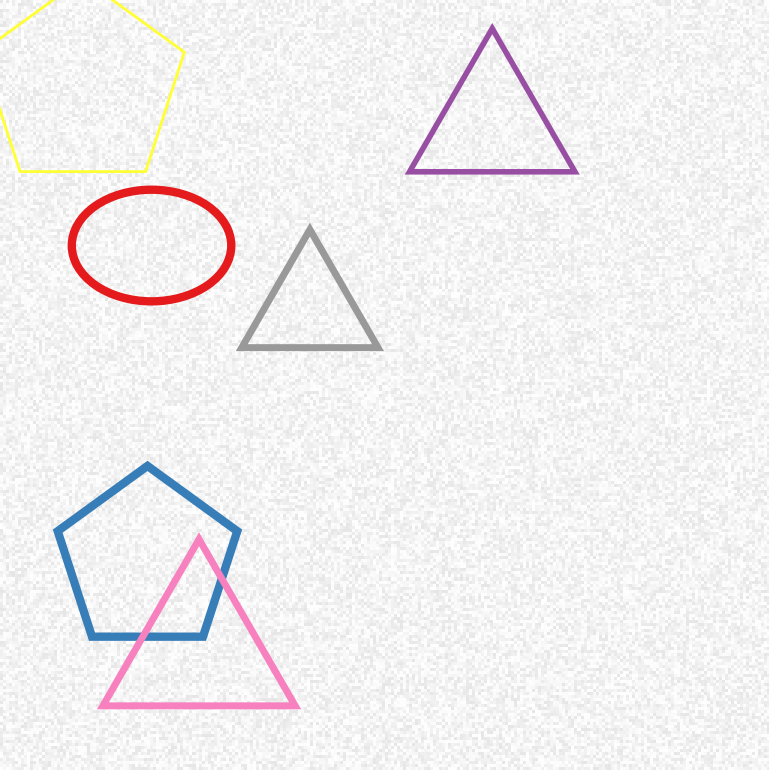[{"shape": "oval", "thickness": 3, "radius": 0.52, "center": [0.197, 0.681]}, {"shape": "pentagon", "thickness": 3, "radius": 0.61, "center": [0.192, 0.272]}, {"shape": "triangle", "thickness": 2, "radius": 0.62, "center": [0.639, 0.839]}, {"shape": "pentagon", "thickness": 1, "radius": 0.69, "center": [0.108, 0.889]}, {"shape": "triangle", "thickness": 2.5, "radius": 0.72, "center": [0.258, 0.155]}, {"shape": "triangle", "thickness": 2.5, "radius": 0.51, "center": [0.402, 0.6]}]